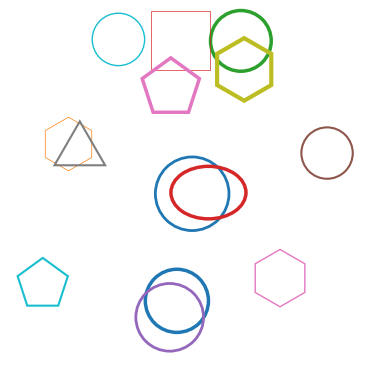[{"shape": "circle", "thickness": 2, "radius": 0.48, "center": [0.499, 0.497]}, {"shape": "circle", "thickness": 2.5, "radius": 0.41, "center": [0.459, 0.219]}, {"shape": "hexagon", "thickness": 0.5, "radius": 0.35, "center": [0.178, 0.626]}, {"shape": "circle", "thickness": 2.5, "radius": 0.39, "center": [0.626, 0.894]}, {"shape": "square", "thickness": 0.5, "radius": 0.38, "center": [0.469, 0.895]}, {"shape": "oval", "thickness": 2.5, "radius": 0.49, "center": [0.541, 0.5]}, {"shape": "circle", "thickness": 2, "radius": 0.44, "center": [0.441, 0.176]}, {"shape": "circle", "thickness": 1.5, "radius": 0.33, "center": [0.85, 0.602]}, {"shape": "hexagon", "thickness": 1, "radius": 0.37, "center": [0.727, 0.278]}, {"shape": "pentagon", "thickness": 2.5, "radius": 0.39, "center": [0.444, 0.772]}, {"shape": "triangle", "thickness": 1.5, "radius": 0.38, "center": [0.207, 0.609]}, {"shape": "hexagon", "thickness": 3, "radius": 0.41, "center": [0.634, 0.82]}, {"shape": "pentagon", "thickness": 1.5, "radius": 0.34, "center": [0.111, 0.262]}, {"shape": "circle", "thickness": 1, "radius": 0.34, "center": [0.308, 0.898]}]